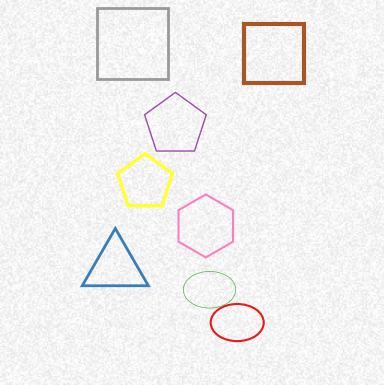[{"shape": "oval", "thickness": 1.5, "radius": 0.34, "center": [0.616, 0.162]}, {"shape": "triangle", "thickness": 2, "radius": 0.5, "center": [0.299, 0.307]}, {"shape": "oval", "thickness": 0.5, "radius": 0.34, "center": [0.544, 0.247]}, {"shape": "pentagon", "thickness": 1, "radius": 0.42, "center": [0.456, 0.676]}, {"shape": "pentagon", "thickness": 2.5, "radius": 0.37, "center": [0.377, 0.526]}, {"shape": "square", "thickness": 3, "radius": 0.38, "center": [0.712, 0.861]}, {"shape": "hexagon", "thickness": 1.5, "radius": 0.41, "center": [0.535, 0.413]}, {"shape": "square", "thickness": 2, "radius": 0.46, "center": [0.344, 0.887]}]